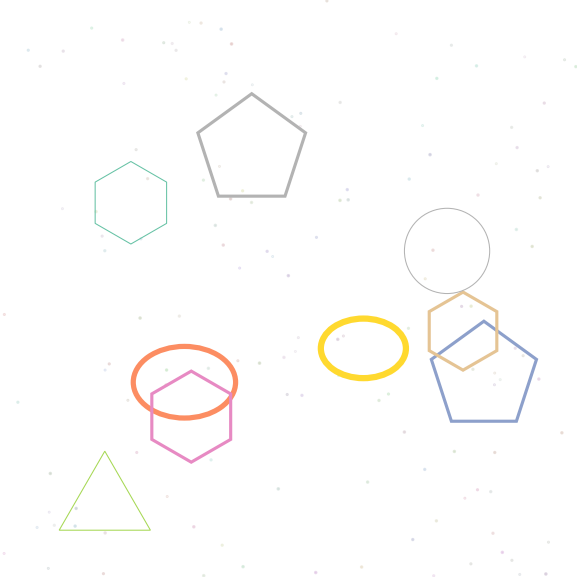[{"shape": "hexagon", "thickness": 0.5, "radius": 0.36, "center": [0.227, 0.648]}, {"shape": "oval", "thickness": 2.5, "radius": 0.44, "center": [0.319, 0.337]}, {"shape": "pentagon", "thickness": 1.5, "radius": 0.48, "center": [0.838, 0.347]}, {"shape": "hexagon", "thickness": 1.5, "radius": 0.39, "center": [0.331, 0.278]}, {"shape": "triangle", "thickness": 0.5, "radius": 0.46, "center": [0.181, 0.127]}, {"shape": "oval", "thickness": 3, "radius": 0.37, "center": [0.629, 0.396]}, {"shape": "hexagon", "thickness": 1.5, "radius": 0.34, "center": [0.802, 0.426]}, {"shape": "circle", "thickness": 0.5, "radius": 0.37, "center": [0.774, 0.565]}, {"shape": "pentagon", "thickness": 1.5, "radius": 0.49, "center": [0.436, 0.739]}]